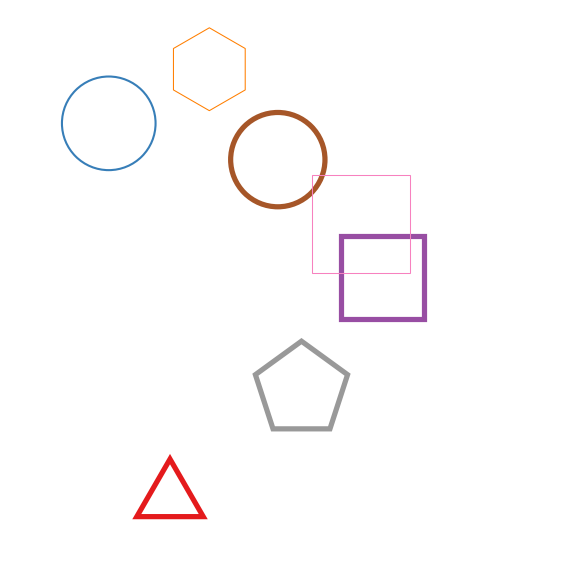[{"shape": "triangle", "thickness": 2.5, "radius": 0.33, "center": [0.294, 0.138]}, {"shape": "circle", "thickness": 1, "radius": 0.41, "center": [0.188, 0.786]}, {"shape": "square", "thickness": 2.5, "radius": 0.36, "center": [0.663, 0.519]}, {"shape": "hexagon", "thickness": 0.5, "radius": 0.36, "center": [0.362, 0.879]}, {"shape": "circle", "thickness": 2.5, "radius": 0.41, "center": [0.481, 0.723]}, {"shape": "square", "thickness": 0.5, "radius": 0.42, "center": [0.624, 0.611]}, {"shape": "pentagon", "thickness": 2.5, "radius": 0.42, "center": [0.522, 0.324]}]